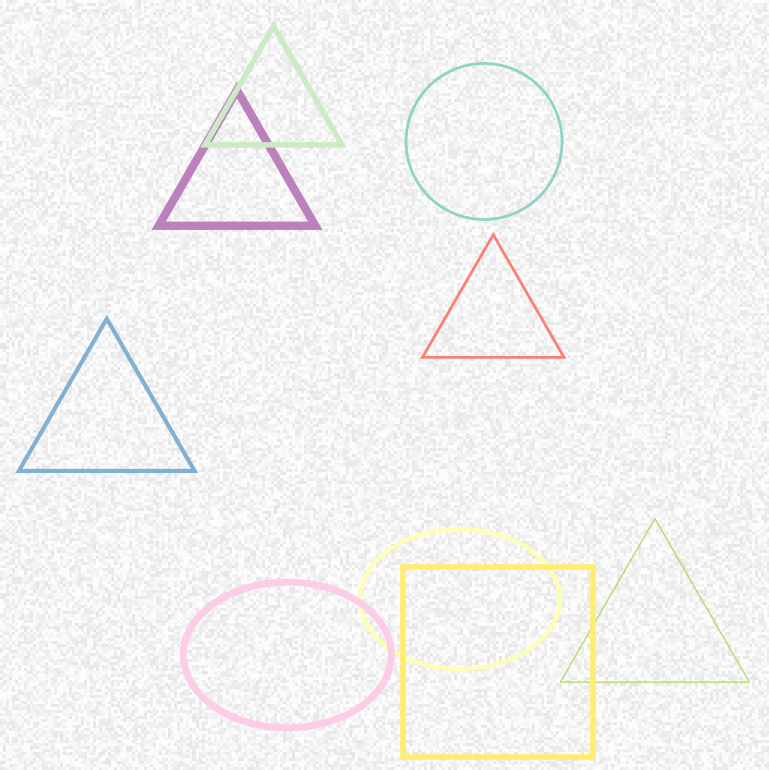[{"shape": "circle", "thickness": 1, "radius": 0.51, "center": [0.629, 0.816]}, {"shape": "oval", "thickness": 1.5, "radius": 0.65, "center": [0.597, 0.222]}, {"shape": "triangle", "thickness": 1, "radius": 0.53, "center": [0.641, 0.589]}, {"shape": "triangle", "thickness": 1.5, "radius": 0.66, "center": [0.139, 0.454]}, {"shape": "triangle", "thickness": 0.5, "radius": 0.71, "center": [0.85, 0.185]}, {"shape": "oval", "thickness": 2.5, "radius": 0.68, "center": [0.373, 0.149]}, {"shape": "triangle", "thickness": 3, "radius": 0.59, "center": [0.308, 0.766]}, {"shape": "triangle", "thickness": 2, "radius": 0.51, "center": [0.355, 0.863]}, {"shape": "square", "thickness": 2, "radius": 0.62, "center": [0.647, 0.14]}]